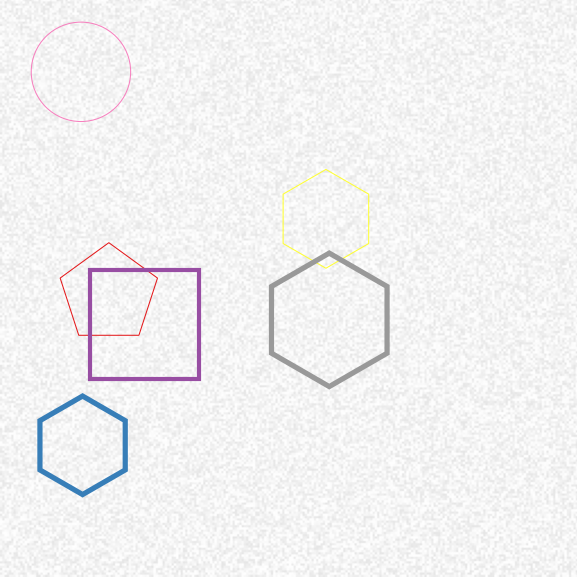[{"shape": "pentagon", "thickness": 0.5, "radius": 0.44, "center": [0.188, 0.49]}, {"shape": "hexagon", "thickness": 2.5, "radius": 0.43, "center": [0.143, 0.228]}, {"shape": "square", "thickness": 2, "radius": 0.47, "center": [0.249, 0.438]}, {"shape": "hexagon", "thickness": 0.5, "radius": 0.43, "center": [0.564, 0.62]}, {"shape": "circle", "thickness": 0.5, "radius": 0.43, "center": [0.14, 0.875]}, {"shape": "hexagon", "thickness": 2.5, "radius": 0.58, "center": [0.57, 0.445]}]